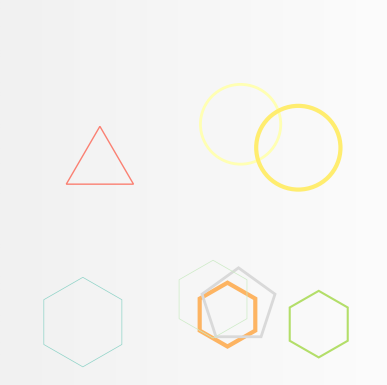[{"shape": "hexagon", "thickness": 0.5, "radius": 0.58, "center": [0.214, 0.163]}, {"shape": "circle", "thickness": 2, "radius": 0.52, "center": [0.621, 0.677]}, {"shape": "triangle", "thickness": 1, "radius": 0.5, "center": [0.258, 0.572]}, {"shape": "hexagon", "thickness": 3, "radius": 0.41, "center": [0.587, 0.183]}, {"shape": "hexagon", "thickness": 1.5, "radius": 0.43, "center": [0.823, 0.158]}, {"shape": "pentagon", "thickness": 2, "radius": 0.49, "center": [0.616, 0.205]}, {"shape": "hexagon", "thickness": 0.5, "radius": 0.51, "center": [0.55, 0.223]}, {"shape": "circle", "thickness": 3, "radius": 0.54, "center": [0.77, 0.616]}]